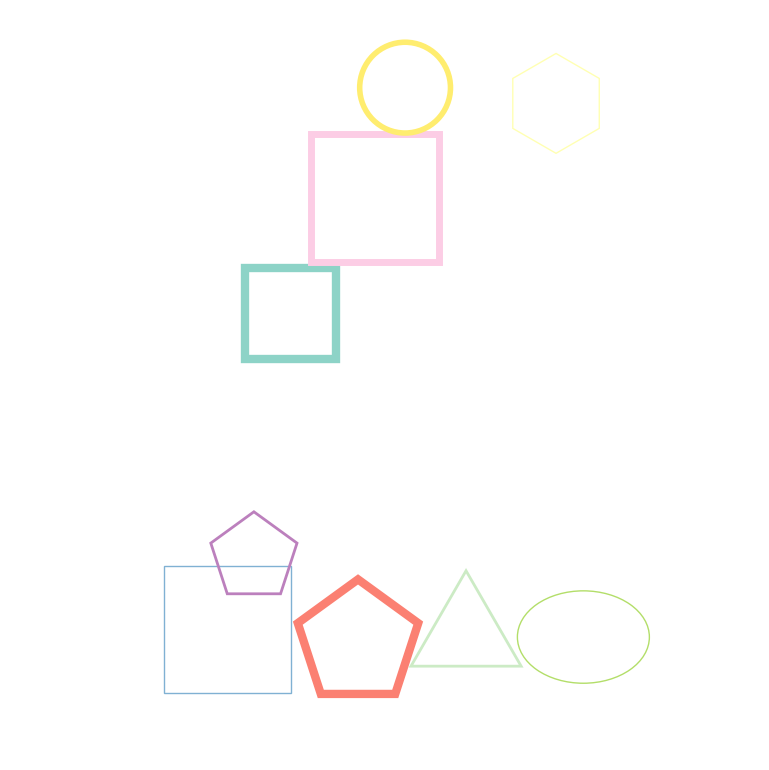[{"shape": "square", "thickness": 3, "radius": 0.3, "center": [0.377, 0.592]}, {"shape": "hexagon", "thickness": 0.5, "radius": 0.32, "center": [0.722, 0.866]}, {"shape": "pentagon", "thickness": 3, "radius": 0.41, "center": [0.465, 0.165]}, {"shape": "square", "thickness": 0.5, "radius": 0.41, "center": [0.296, 0.182]}, {"shape": "oval", "thickness": 0.5, "radius": 0.43, "center": [0.758, 0.173]}, {"shape": "square", "thickness": 2.5, "radius": 0.42, "center": [0.487, 0.743]}, {"shape": "pentagon", "thickness": 1, "radius": 0.29, "center": [0.33, 0.276]}, {"shape": "triangle", "thickness": 1, "radius": 0.41, "center": [0.605, 0.176]}, {"shape": "circle", "thickness": 2, "radius": 0.29, "center": [0.526, 0.886]}]